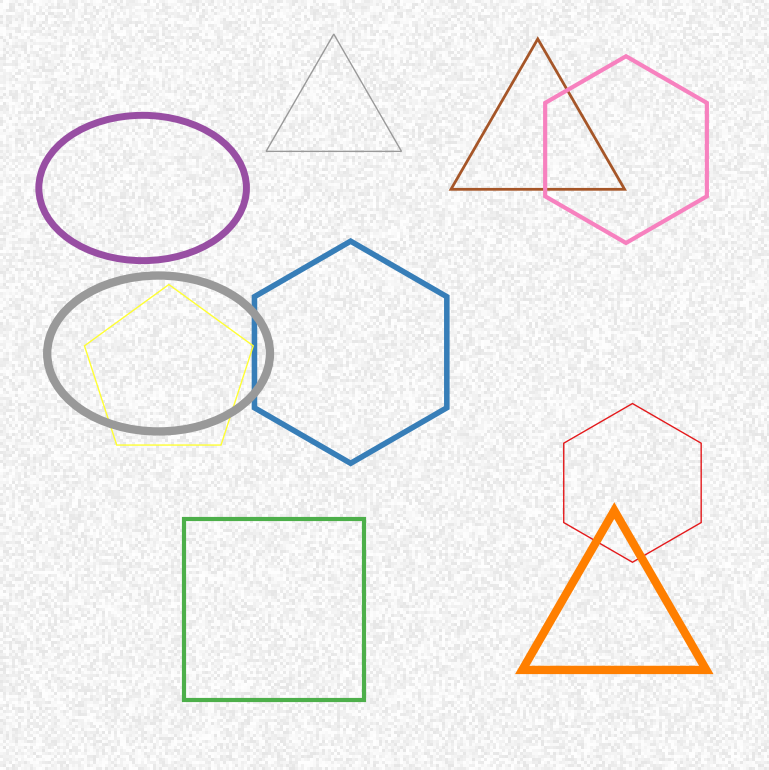[{"shape": "hexagon", "thickness": 0.5, "radius": 0.52, "center": [0.821, 0.373]}, {"shape": "hexagon", "thickness": 2, "radius": 0.72, "center": [0.455, 0.543]}, {"shape": "square", "thickness": 1.5, "radius": 0.59, "center": [0.356, 0.209]}, {"shape": "oval", "thickness": 2.5, "radius": 0.67, "center": [0.185, 0.756]}, {"shape": "triangle", "thickness": 3, "radius": 0.69, "center": [0.798, 0.199]}, {"shape": "pentagon", "thickness": 0.5, "radius": 0.58, "center": [0.219, 0.515]}, {"shape": "triangle", "thickness": 1, "radius": 0.65, "center": [0.698, 0.819]}, {"shape": "hexagon", "thickness": 1.5, "radius": 0.61, "center": [0.813, 0.806]}, {"shape": "oval", "thickness": 3, "radius": 0.72, "center": [0.206, 0.541]}, {"shape": "triangle", "thickness": 0.5, "radius": 0.51, "center": [0.433, 0.854]}]